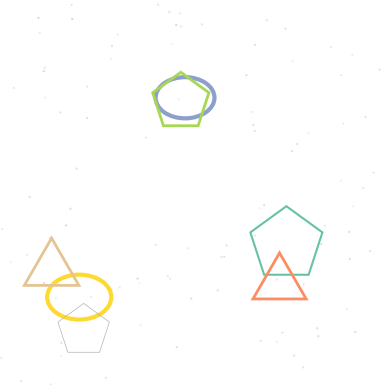[{"shape": "pentagon", "thickness": 1.5, "radius": 0.49, "center": [0.744, 0.366]}, {"shape": "triangle", "thickness": 2, "radius": 0.4, "center": [0.726, 0.263]}, {"shape": "oval", "thickness": 3, "radius": 0.38, "center": [0.481, 0.746]}, {"shape": "pentagon", "thickness": 2, "radius": 0.38, "center": [0.47, 0.736]}, {"shape": "oval", "thickness": 3, "radius": 0.42, "center": [0.206, 0.228]}, {"shape": "triangle", "thickness": 2, "radius": 0.41, "center": [0.134, 0.3]}, {"shape": "pentagon", "thickness": 0.5, "radius": 0.35, "center": [0.217, 0.142]}]